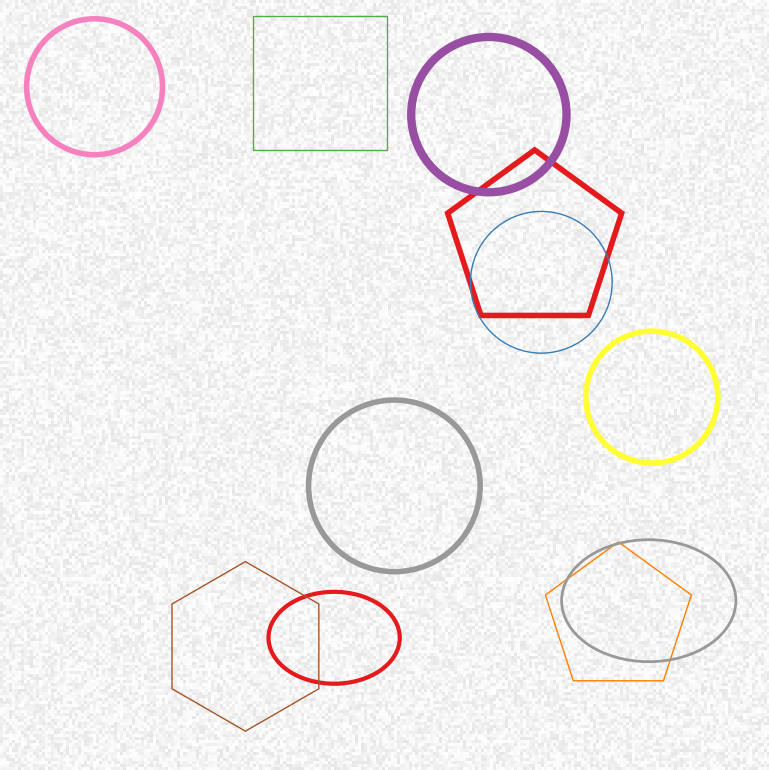[{"shape": "pentagon", "thickness": 2, "radius": 0.59, "center": [0.694, 0.686]}, {"shape": "oval", "thickness": 1.5, "radius": 0.43, "center": [0.434, 0.172]}, {"shape": "circle", "thickness": 0.5, "radius": 0.46, "center": [0.703, 0.633]}, {"shape": "square", "thickness": 0.5, "radius": 0.43, "center": [0.416, 0.892]}, {"shape": "circle", "thickness": 3, "radius": 0.5, "center": [0.635, 0.851]}, {"shape": "pentagon", "thickness": 0.5, "radius": 0.5, "center": [0.803, 0.196]}, {"shape": "circle", "thickness": 2, "radius": 0.43, "center": [0.847, 0.484]}, {"shape": "hexagon", "thickness": 0.5, "radius": 0.55, "center": [0.319, 0.161]}, {"shape": "circle", "thickness": 2, "radius": 0.44, "center": [0.123, 0.887]}, {"shape": "circle", "thickness": 2, "radius": 0.56, "center": [0.512, 0.369]}, {"shape": "oval", "thickness": 1, "radius": 0.57, "center": [0.843, 0.22]}]